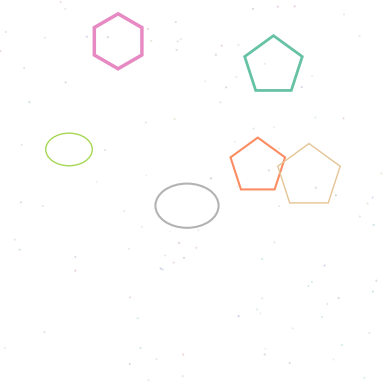[{"shape": "pentagon", "thickness": 2, "radius": 0.39, "center": [0.71, 0.829]}, {"shape": "pentagon", "thickness": 1.5, "radius": 0.37, "center": [0.67, 0.568]}, {"shape": "hexagon", "thickness": 2.5, "radius": 0.36, "center": [0.307, 0.893]}, {"shape": "oval", "thickness": 1, "radius": 0.3, "center": [0.179, 0.612]}, {"shape": "pentagon", "thickness": 1, "radius": 0.43, "center": [0.803, 0.542]}, {"shape": "oval", "thickness": 1.5, "radius": 0.41, "center": [0.486, 0.466]}]